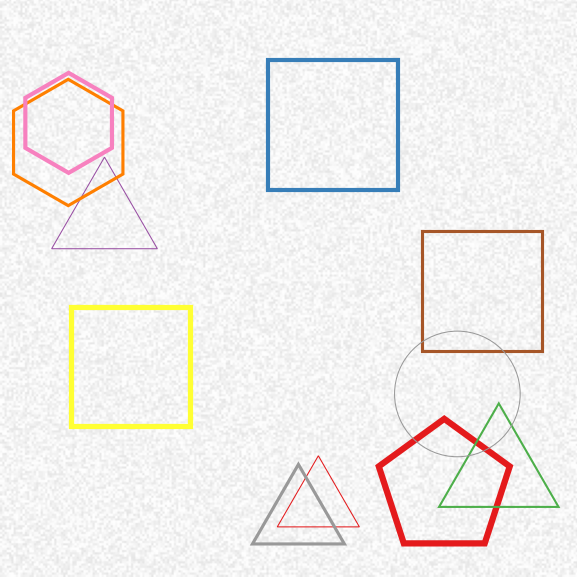[{"shape": "pentagon", "thickness": 3, "radius": 0.6, "center": [0.769, 0.155]}, {"shape": "triangle", "thickness": 0.5, "radius": 0.41, "center": [0.551, 0.128]}, {"shape": "square", "thickness": 2, "radius": 0.56, "center": [0.577, 0.783]}, {"shape": "triangle", "thickness": 1, "radius": 0.6, "center": [0.864, 0.181]}, {"shape": "triangle", "thickness": 0.5, "radius": 0.53, "center": [0.181, 0.621]}, {"shape": "hexagon", "thickness": 1.5, "radius": 0.55, "center": [0.118, 0.752]}, {"shape": "square", "thickness": 2.5, "radius": 0.52, "center": [0.227, 0.364]}, {"shape": "square", "thickness": 1.5, "radius": 0.52, "center": [0.835, 0.495]}, {"shape": "hexagon", "thickness": 2, "radius": 0.43, "center": [0.119, 0.786]}, {"shape": "triangle", "thickness": 1.5, "radius": 0.46, "center": [0.517, 0.103]}, {"shape": "circle", "thickness": 0.5, "radius": 0.54, "center": [0.792, 0.317]}]